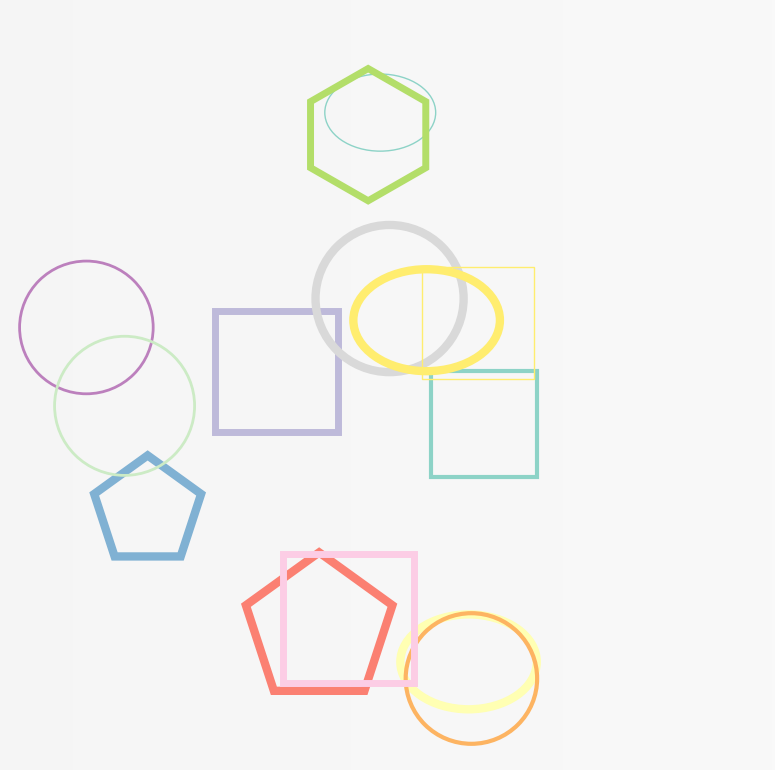[{"shape": "square", "thickness": 1.5, "radius": 0.34, "center": [0.625, 0.449]}, {"shape": "oval", "thickness": 0.5, "radius": 0.36, "center": [0.491, 0.854]}, {"shape": "oval", "thickness": 3, "radius": 0.44, "center": [0.605, 0.14]}, {"shape": "square", "thickness": 2.5, "radius": 0.39, "center": [0.357, 0.517]}, {"shape": "pentagon", "thickness": 3, "radius": 0.5, "center": [0.412, 0.183]}, {"shape": "pentagon", "thickness": 3, "radius": 0.36, "center": [0.191, 0.336]}, {"shape": "circle", "thickness": 1.5, "radius": 0.42, "center": [0.608, 0.119]}, {"shape": "hexagon", "thickness": 2.5, "radius": 0.43, "center": [0.475, 0.825]}, {"shape": "square", "thickness": 2.5, "radius": 0.42, "center": [0.45, 0.197]}, {"shape": "circle", "thickness": 3, "radius": 0.48, "center": [0.503, 0.612]}, {"shape": "circle", "thickness": 1, "radius": 0.43, "center": [0.111, 0.575]}, {"shape": "circle", "thickness": 1, "radius": 0.45, "center": [0.161, 0.473]}, {"shape": "square", "thickness": 0.5, "radius": 0.36, "center": [0.617, 0.58]}, {"shape": "oval", "thickness": 3, "radius": 0.47, "center": [0.551, 0.584]}]